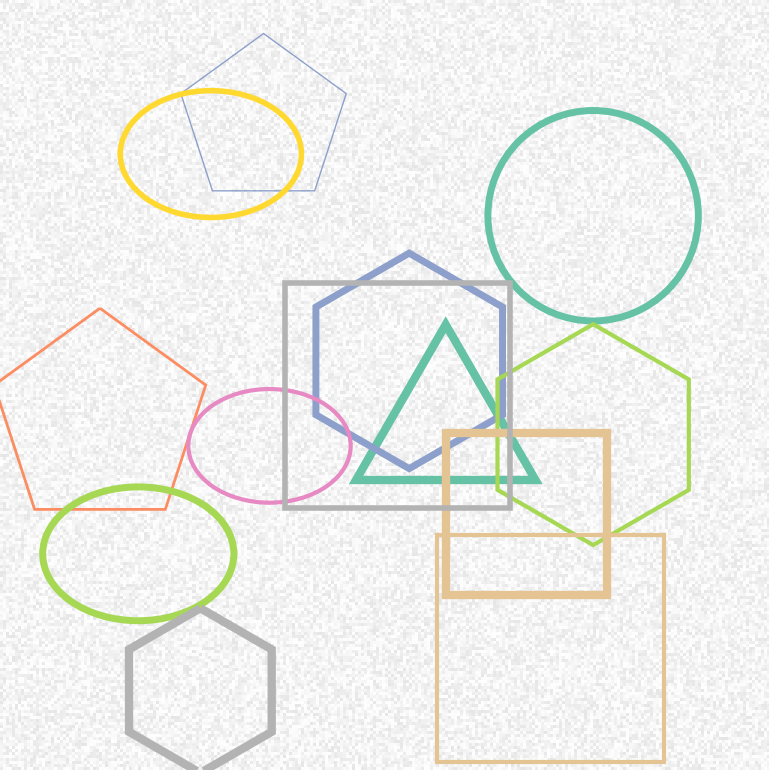[{"shape": "circle", "thickness": 2.5, "radius": 0.68, "center": [0.77, 0.72]}, {"shape": "triangle", "thickness": 3, "radius": 0.67, "center": [0.579, 0.444]}, {"shape": "pentagon", "thickness": 1, "radius": 0.72, "center": [0.13, 0.455]}, {"shape": "pentagon", "thickness": 0.5, "radius": 0.56, "center": [0.342, 0.844]}, {"shape": "hexagon", "thickness": 2.5, "radius": 0.7, "center": [0.531, 0.531]}, {"shape": "oval", "thickness": 1.5, "radius": 0.53, "center": [0.35, 0.421]}, {"shape": "oval", "thickness": 2.5, "radius": 0.62, "center": [0.18, 0.281]}, {"shape": "hexagon", "thickness": 1.5, "radius": 0.72, "center": [0.77, 0.436]}, {"shape": "oval", "thickness": 2, "radius": 0.59, "center": [0.274, 0.8]}, {"shape": "square", "thickness": 1.5, "radius": 0.74, "center": [0.715, 0.158]}, {"shape": "square", "thickness": 3, "radius": 0.52, "center": [0.684, 0.332]}, {"shape": "square", "thickness": 2, "radius": 0.73, "center": [0.517, 0.486]}, {"shape": "hexagon", "thickness": 3, "radius": 0.53, "center": [0.26, 0.103]}]